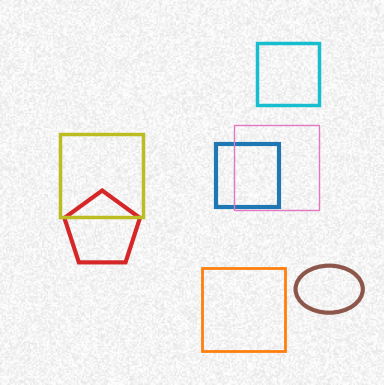[{"shape": "square", "thickness": 3, "radius": 0.41, "center": [0.644, 0.543]}, {"shape": "square", "thickness": 2, "radius": 0.54, "center": [0.632, 0.196]}, {"shape": "pentagon", "thickness": 3, "radius": 0.52, "center": [0.265, 0.402]}, {"shape": "oval", "thickness": 3, "radius": 0.44, "center": [0.855, 0.249]}, {"shape": "square", "thickness": 1, "radius": 0.55, "center": [0.717, 0.565]}, {"shape": "square", "thickness": 2.5, "radius": 0.54, "center": [0.263, 0.544]}, {"shape": "square", "thickness": 2.5, "radius": 0.4, "center": [0.748, 0.809]}]